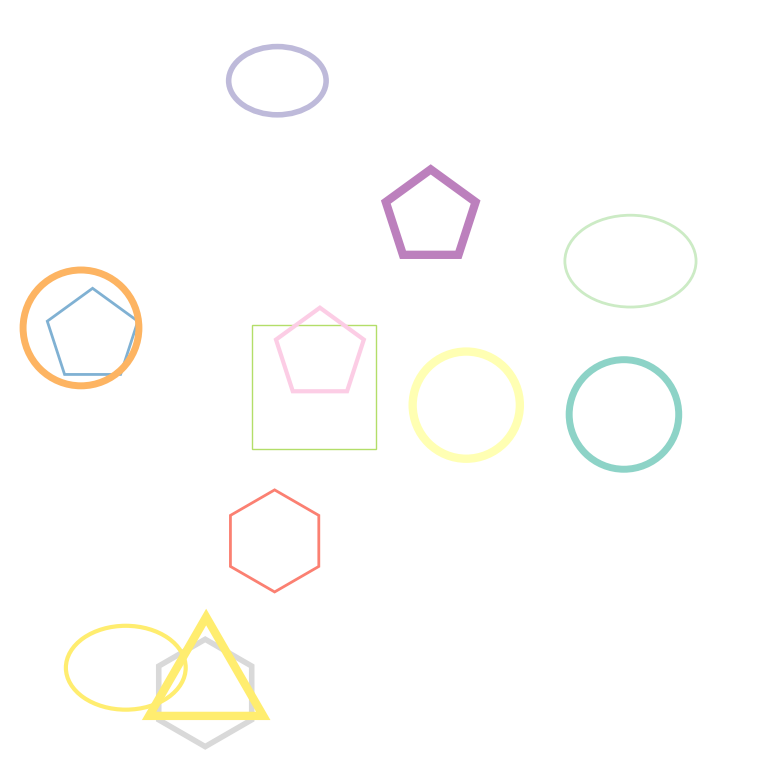[{"shape": "circle", "thickness": 2.5, "radius": 0.36, "center": [0.81, 0.462]}, {"shape": "circle", "thickness": 3, "radius": 0.35, "center": [0.606, 0.474]}, {"shape": "oval", "thickness": 2, "radius": 0.32, "center": [0.36, 0.895]}, {"shape": "hexagon", "thickness": 1, "radius": 0.33, "center": [0.357, 0.298]}, {"shape": "pentagon", "thickness": 1, "radius": 0.31, "center": [0.12, 0.564]}, {"shape": "circle", "thickness": 2.5, "radius": 0.38, "center": [0.105, 0.574]}, {"shape": "square", "thickness": 0.5, "radius": 0.4, "center": [0.408, 0.498]}, {"shape": "pentagon", "thickness": 1.5, "radius": 0.3, "center": [0.415, 0.54]}, {"shape": "hexagon", "thickness": 2, "radius": 0.35, "center": [0.267, 0.1]}, {"shape": "pentagon", "thickness": 3, "radius": 0.31, "center": [0.559, 0.719]}, {"shape": "oval", "thickness": 1, "radius": 0.43, "center": [0.819, 0.661]}, {"shape": "triangle", "thickness": 3, "radius": 0.43, "center": [0.268, 0.113]}, {"shape": "oval", "thickness": 1.5, "radius": 0.39, "center": [0.163, 0.133]}]